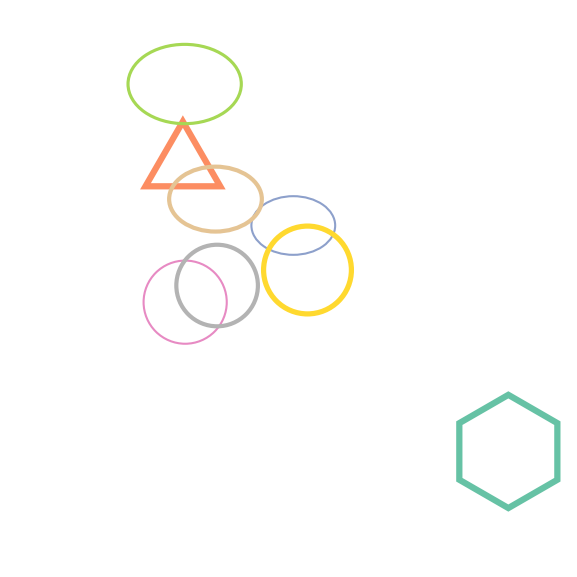[{"shape": "hexagon", "thickness": 3, "radius": 0.49, "center": [0.88, 0.217]}, {"shape": "triangle", "thickness": 3, "radius": 0.37, "center": [0.317, 0.714]}, {"shape": "oval", "thickness": 1, "radius": 0.36, "center": [0.508, 0.609]}, {"shape": "circle", "thickness": 1, "radius": 0.36, "center": [0.321, 0.476]}, {"shape": "oval", "thickness": 1.5, "radius": 0.49, "center": [0.32, 0.854]}, {"shape": "circle", "thickness": 2.5, "radius": 0.38, "center": [0.532, 0.532]}, {"shape": "oval", "thickness": 2, "radius": 0.4, "center": [0.373, 0.654]}, {"shape": "circle", "thickness": 2, "radius": 0.35, "center": [0.376, 0.505]}]